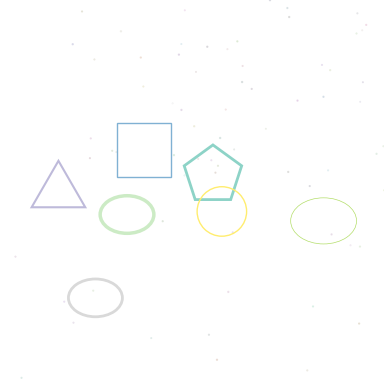[{"shape": "pentagon", "thickness": 2, "radius": 0.39, "center": [0.553, 0.545]}, {"shape": "triangle", "thickness": 1.5, "radius": 0.4, "center": [0.152, 0.502]}, {"shape": "square", "thickness": 1, "radius": 0.35, "center": [0.375, 0.61]}, {"shape": "oval", "thickness": 0.5, "radius": 0.43, "center": [0.841, 0.426]}, {"shape": "oval", "thickness": 2, "radius": 0.35, "center": [0.248, 0.226]}, {"shape": "oval", "thickness": 2.5, "radius": 0.35, "center": [0.33, 0.443]}, {"shape": "circle", "thickness": 1, "radius": 0.32, "center": [0.576, 0.451]}]